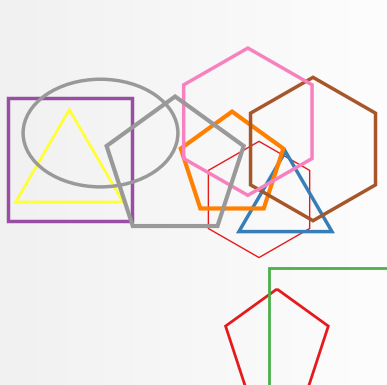[{"shape": "hexagon", "thickness": 1, "radius": 0.75, "center": [0.668, 0.482]}, {"shape": "pentagon", "thickness": 2, "radius": 0.7, "center": [0.715, 0.11]}, {"shape": "triangle", "thickness": 2.5, "radius": 0.69, "center": [0.737, 0.468]}, {"shape": "square", "thickness": 2, "radius": 0.84, "center": [0.863, 0.136]}, {"shape": "square", "thickness": 2.5, "radius": 0.8, "center": [0.181, 0.586]}, {"shape": "pentagon", "thickness": 3, "radius": 0.7, "center": [0.599, 0.571]}, {"shape": "triangle", "thickness": 2, "radius": 0.8, "center": [0.179, 0.555]}, {"shape": "hexagon", "thickness": 2.5, "radius": 0.93, "center": [0.808, 0.613]}, {"shape": "hexagon", "thickness": 2.5, "radius": 0.96, "center": [0.64, 0.684]}, {"shape": "oval", "thickness": 2.5, "radius": 1.0, "center": [0.259, 0.654]}, {"shape": "pentagon", "thickness": 3, "radius": 0.93, "center": [0.452, 0.563]}]